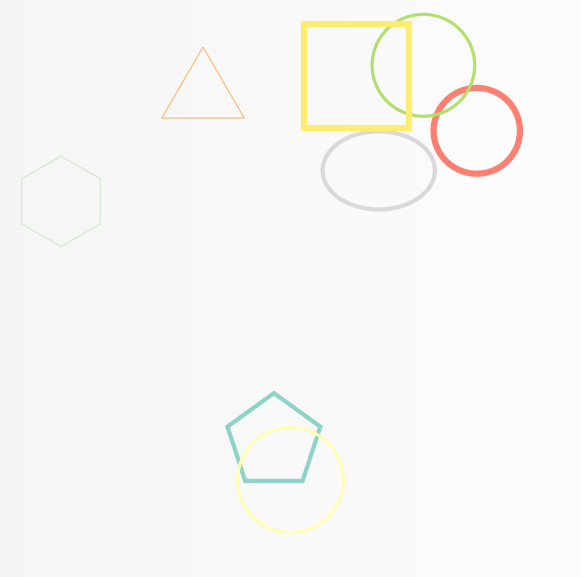[{"shape": "pentagon", "thickness": 2, "radius": 0.42, "center": [0.471, 0.234]}, {"shape": "circle", "thickness": 1.5, "radius": 0.46, "center": [0.5, 0.168]}, {"shape": "circle", "thickness": 3, "radius": 0.37, "center": [0.82, 0.773]}, {"shape": "triangle", "thickness": 0.5, "radius": 0.41, "center": [0.349, 0.836]}, {"shape": "circle", "thickness": 1.5, "radius": 0.44, "center": [0.728, 0.886]}, {"shape": "oval", "thickness": 2, "radius": 0.48, "center": [0.652, 0.704]}, {"shape": "hexagon", "thickness": 0.5, "radius": 0.39, "center": [0.105, 0.65]}, {"shape": "square", "thickness": 3, "radius": 0.45, "center": [0.613, 0.868]}]